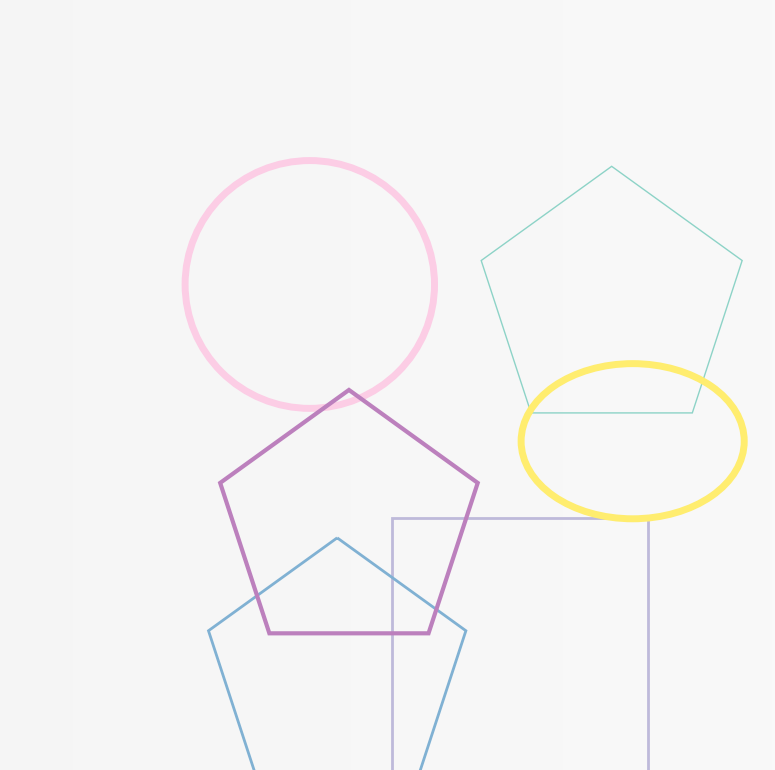[{"shape": "pentagon", "thickness": 0.5, "radius": 0.89, "center": [0.789, 0.607]}, {"shape": "square", "thickness": 1, "radius": 0.83, "center": [0.67, 0.163]}, {"shape": "pentagon", "thickness": 1, "radius": 0.87, "center": [0.435, 0.127]}, {"shape": "circle", "thickness": 2.5, "radius": 0.8, "center": [0.4, 0.631]}, {"shape": "pentagon", "thickness": 1.5, "radius": 0.87, "center": [0.45, 0.319]}, {"shape": "oval", "thickness": 2.5, "radius": 0.72, "center": [0.816, 0.427]}]